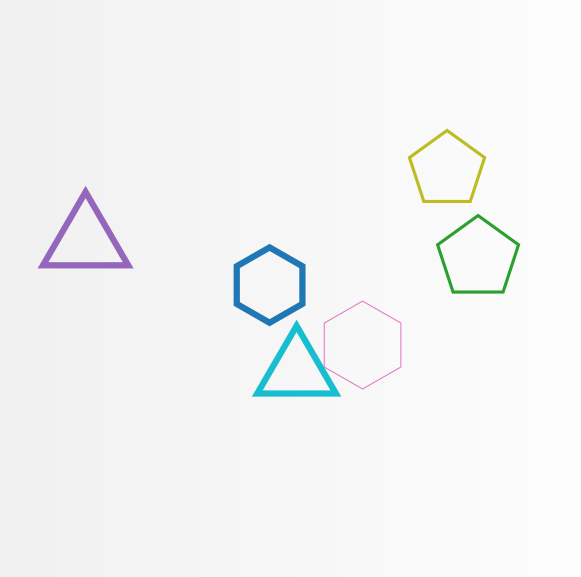[{"shape": "hexagon", "thickness": 3, "radius": 0.33, "center": [0.464, 0.505]}, {"shape": "pentagon", "thickness": 1.5, "radius": 0.37, "center": [0.822, 0.553]}, {"shape": "triangle", "thickness": 3, "radius": 0.42, "center": [0.147, 0.582]}, {"shape": "hexagon", "thickness": 0.5, "radius": 0.38, "center": [0.624, 0.402]}, {"shape": "pentagon", "thickness": 1.5, "radius": 0.34, "center": [0.769, 0.705]}, {"shape": "triangle", "thickness": 3, "radius": 0.39, "center": [0.51, 0.357]}]